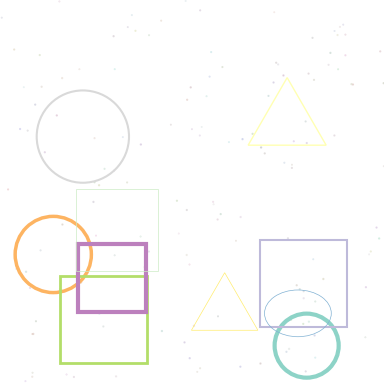[{"shape": "circle", "thickness": 3, "radius": 0.42, "center": [0.796, 0.102]}, {"shape": "triangle", "thickness": 1, "radius": 0.58, "center": [0.746, 0.681]}, {"shape": "square", "thickness": 1.5, "radius": 0.57, "center": [0.789, 0.263]}, {"shape": "oval", "thickness": 0.5, "radius": 0.43, "center": [0.774, 0.186]}, {"shape": "circle", "thickness": 2.5, "radius": 0.49, "center": [0.138, 0.339]}, {"shape": "square", "thickness": 2, "radius": 0.56, "center": [0.268, 0.17]}, {"shape": "circle", "thickness": 1.5, "radius": 0.6, "center": [0.215, 0.645]}, {"shape": "square", "thickness": 3, "radius": 0.44, "center": [0.291, 0.278]}, {"shape": "square", "thickness": 0.5, "radius": 0.53, "center": [0.304, 0.401]}, {"shape": "triangle", "thickness": 0.5, "radius": 0.5, "center": [0.584, 0.192]}]